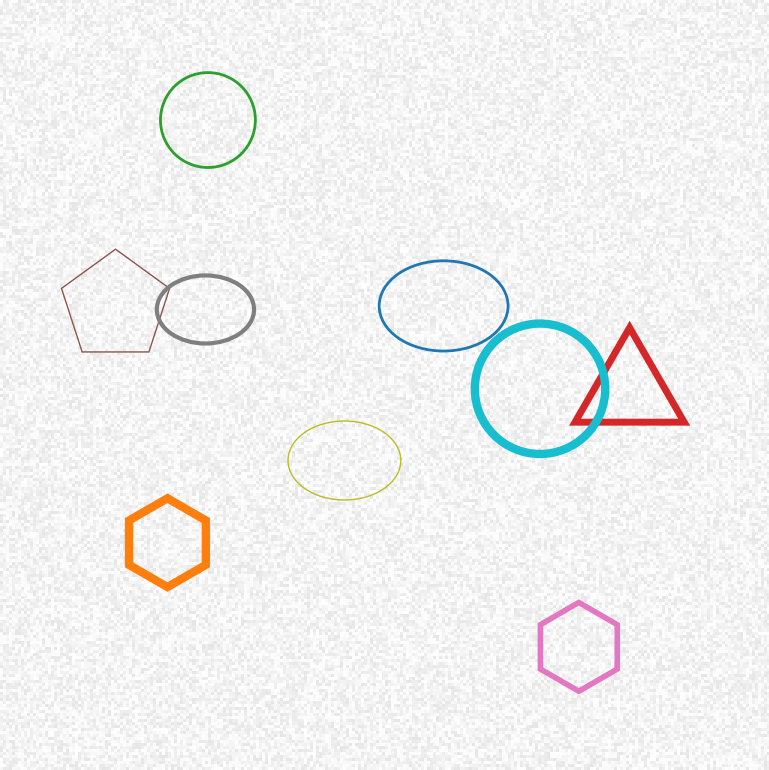[{"shape": "oval", "thickness": 1, "radius": 0.42, "center": [0.576, 0.603]}, {"shape": "hexagon", "thickness": 3, "radius": 0.29, "center": [0.217, 0.295]}, {"shape": "circle", "thickness": 1, "radius": 0.31, "center": [0.27, 0.844]}, {"shape": "triangle", "thickness": 2.5, "radius": 0.41, "center": [0.818, 0.493]}, {"shape": "pentagon", "thickness": 0.5, "radius": 0.37, "center": [0.15, 0.603]}, {"shape": "hexagon", "thickness": 2, "radius": 0.29, "center": [0.752, 0.16]}, {"shape": "oval", "thickness": 1.5, "radius": 0.32, "center": [0.267, 0.598]}, {"shape": "oval", "thickness": 0.5, "radius": 0.37, "center": [0.447, 0.402]}, {"shape": "circle", "thickness": 3, "radius": 0.42, "center": [0.701, 0.495]}]